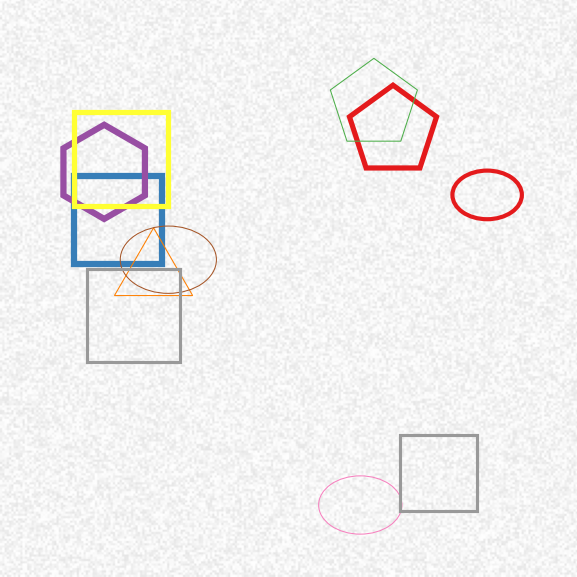[{"shape": "pentagon", "thickness": 2.5, "radius": 0.4, "center": [0.681, 0.772]}, {"shape": "oval", "thickness": 2, "radius": 0.3, "center": [0.844, 0.662]}, {"shape": "square", "thickness": 3, "radius": 0.38, "center": [0.204, 0.618]}, {"shape": "pentagon", "thickness": 0.5, "radius": 0.4, "center": [0.647, 0.819]}, {"shape": "hexagon", "thickness": 3, "radius": 0.41, "center": [0.18, 0.702]}, {"shape": "triangle", "thickness": 0.5, "radius": 0.39, "center": [0.266, 0.526]}, {"shape": "square", "thickness": 2.5, "radius": 0.41, "center": [0.21, 0.724]}, {"shape": "oval", "thickness": 0.5, "radius": 0.42, "center": [0.291, 0.549]}, {"shape": "oval", "thickness": 0.5, "radius": 0.36, "center": [0.624, 0.125]}, {"shape": "square", "thickness": 1.5, "radius": 0.4, "center": [0.231, 0.452]}, {"shape": "square", "thickness": 1.5, "radius": 0.33, "center": [0.759, 0.18]}]